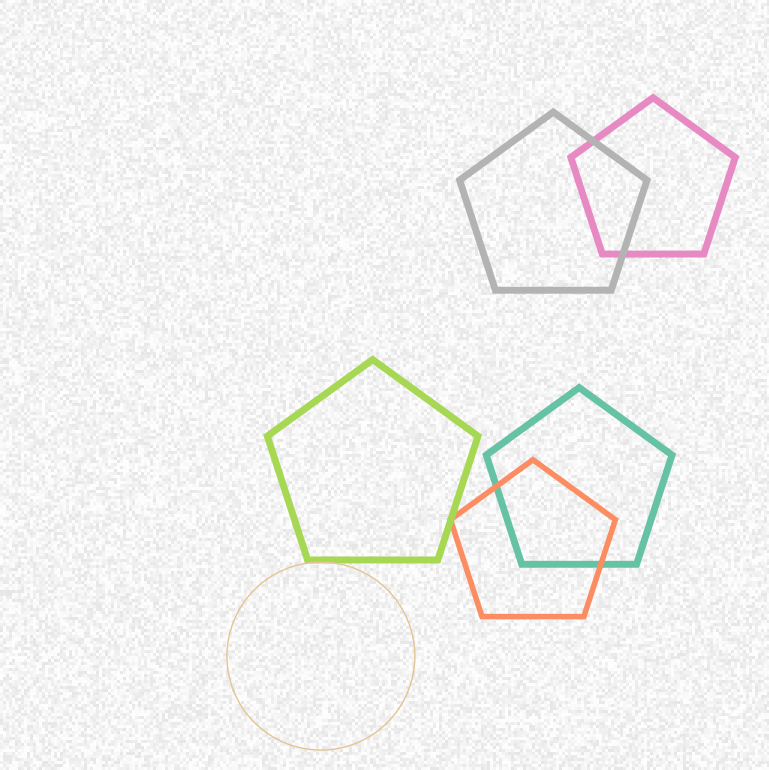[{"shape": "pentagon", "thickness": 2.5, "radius": 0.63, "center": [0.752, 0.37]}, {"shape": "pentagon", "thickness": 2, "radius": 0.56, "center": [0.692, 0.29]}, {"shape": "pentagon", "thickness": 2.5, "radius": 0.56, "center": [0.848, 0.761]}, {"shape": "pentagon", "thickness": 2.5, "radius": 0.72, "center": [0.484, 0.389]}, {"shape": "circle", "thickness": 0.5, "radius": 0.61, "center": [0.417, 0.148]}, {"shape": "pentagon", "thickness": 2.5, "radius": 0.64, "center": [0.719, 0.727]}]